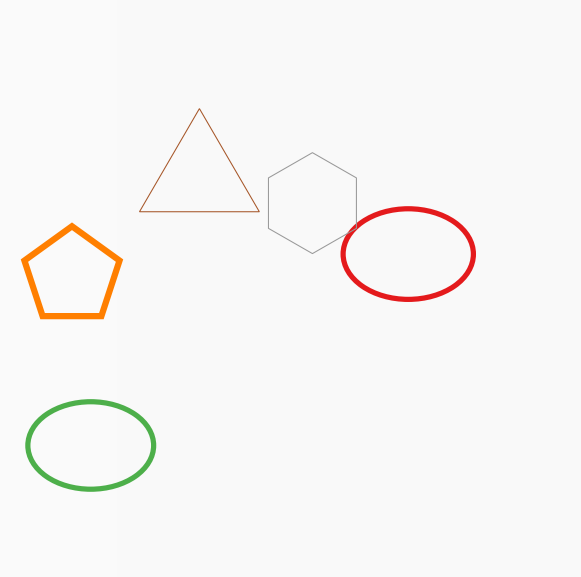[{"shape": "oval", "thickness": 2.5, "radius": 0.56, "center": [0.702, 0.559]}, {"shape": "oval", "thickness": 2.5, "radius": 0.54, "center": [0.156, 0.228]}, {"shape": "pentagon", "thickness": 3, "radius": 0.43, "center": [0.124, 0.521]}, {"shape": "triangle", "thickness": 0.5, "radius": 0.6, "center": [0.343, 0.692]}, {"shape": "hexagon", "thickness": 0.5, "radius": 0.44, "center": [0.538, 0.647]}]